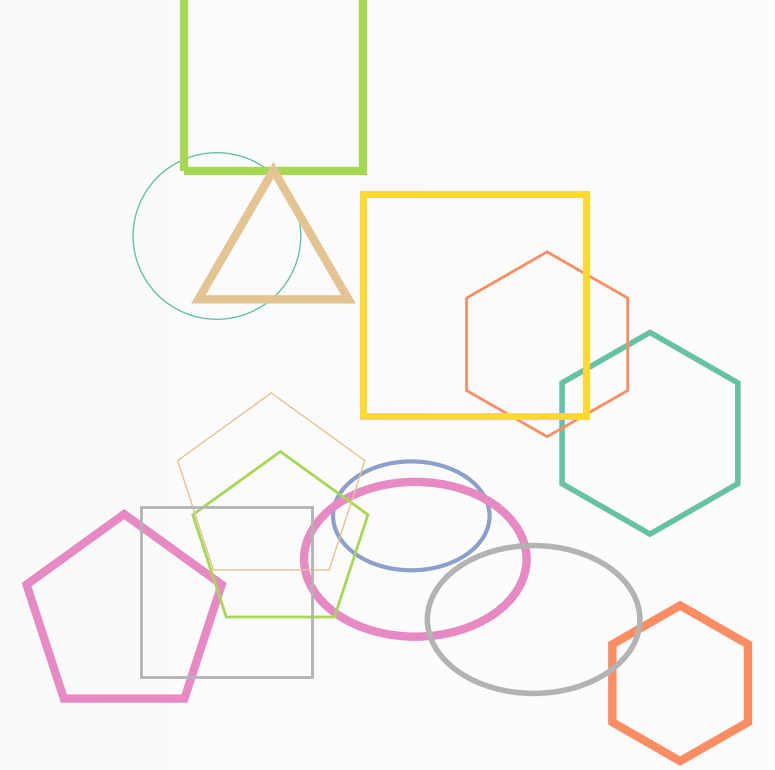[{"shape": "circle", "thickness": 0.5, "radius": 0.54, "center": [0.28, 0.694]}, {"shape": "hexagon", "thickness": 2, "radius": 0.65, "center": [0.839, 0.437]}, {"shape": "hexagon", "thickness": 3, "radius": 0.51, "center": [0.878, 0.113]}, {"shape": "hexagon", "thickness": 1, "radius": 0.6, "center": [0.706, 0.553]}, {"shape": "oval", "thickness": 1.5, "radius": 0.5, "center": [0.531, 0.33]}, {"shape": "oval", "thickness": 3, "radius": 0.72, "center": [0.536, 0.274]}, {"shape": "pentagon", "thickness": 3, "radius": 0.66, "center": [0.16, 0.2]}, {"shape": "pentagon", "thickness": 1, "radius": 0.59, "center": [0.362, 0.295]}, {"shape": "square", "thickness": 3, "radius": 0.58, "center": [0.353, 0.894]}, {"shape": "square", "thickness": 2.5, "radius": 0.72, "center": [0.612, 0.604]}, {"shape": "triangle", "thickness": 3, "radius": 0.56, "center": [0.353, 0.667]}, {"shape": "pentagon", "thickness": 0.5, "radius": 0.64, "center": [0.35, 0.363]}, {"shape": "oval", "thickness": 2, "radius": 0.69, "center": [0.689, 0.195]}, {"shape": "square", "thickness": 1, "radius": 0.55, "center": [0.292, 0.231]}]